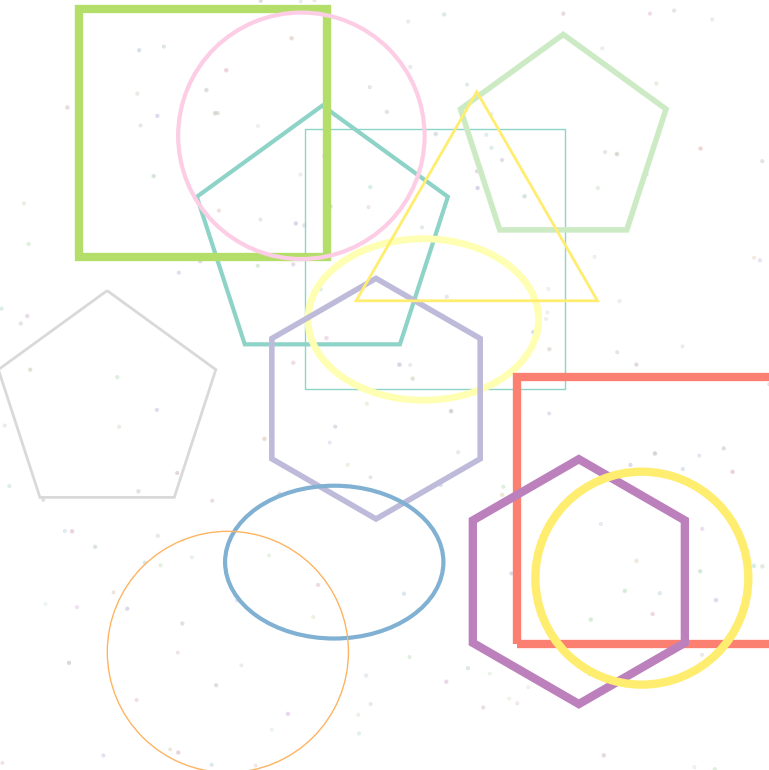[{"shape": "square", "thickness": 0.5, "radius": 0.84, "center": [0.565, 0.664]}, {"shape": "pentagon", "thickness": 1.5, "radius": 0.86, "center": [0.419, 0.691]}, {"shape": "oval", "thickness": 2.5, "radius": 0.75, "center": [0.55, 0.585]}, {"shape": "hexagon", "thickness": 2, "radius": 0.78, "center": [0.488, 0.482]}, {"shape": "square", "thickness": 3, "radius": 0.87, "center": [0.845, 0.337]}, {"shape": "oval", "thickness": 1.5, "radius": 0.71, "center": [0.434, 0.27]}, {"shape": "circle", "thickness": 0.5, "radius": 0.78, "center": [0.296, 0.153]}, {"shape": "square", "thickness": 3, "radius": 0.81, "center": [0.264, 0.827]}, {"shape": "circle", "thickness": 1.5, "radius": 0.8, "center": [0.391, 0.824]}, {"shape": "pentagon", "thickness": 1, "radius": 0.74, "center": [0.139, 0.474]}, {"shape": "hexagon", "thickness": 3, "radius": 0.79, "center": [0.752, 0.245]}, {"shape": "pentagon", "thickness": 2, "radius": 0.7, "center": [0.732, 0.815]}, {"shape": "circle", "thickness": 3, "radius": 0.69, "center": [0.834, 0.249]}, {"shape": "triangle", "thickness": 1, "radius": 0.9, "center": [0.619, 0.7]}]